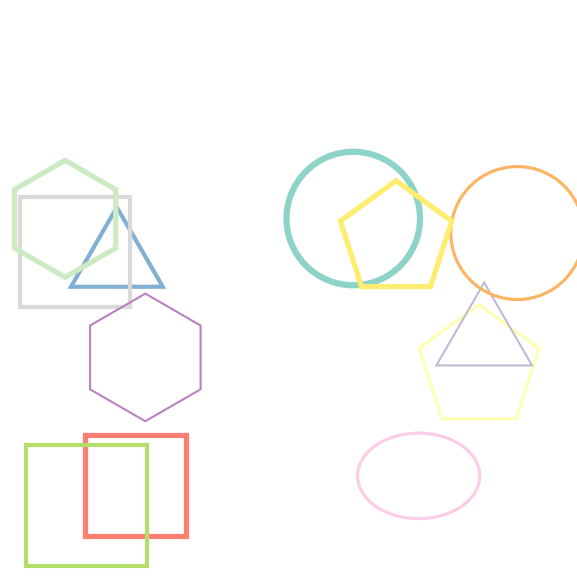[{"shape": "circle", "thickness": 3, "radius": 0.58, "center": [0.612, 0.621]}, {"shape": "pentagon", "thickness": 1.5, "radius": 0.55, "center": [0.83, 0.362]}, {"shape": "triangle", "thickness": 1, "radius": 0.48, "center": [0.838, 0.414]}, {"shape": "square", "thickness": 2.5, "radius": 0.43, "center": [0.234, 0.158]}, {"shape": "triangle", "thickness": 2, "radius": 0.46, "center": [0.202, 0.548]}, {"shape": "circle", "thickness": 1.5, "radius": 0.58, "center": [0.896, 0.596]}, {"shape": "square", "thickness": 2, "radius": 0.52, "center": [0.149, 0.123]}, {"shape": "oval", "thickness": 1.5, "radius": 0.53, "center": [0.725, 0.175]}, {"shape": "square", "thickness": 2, "radius": 0.48, "center": [0.129, 0.563]}, {"shape": "hexagon", "thickness": 1, "radius": 0.55, "center": [0.252, 0.38]}, {"shape": "hexagon", "thickness": 2.5, "radius": 0.51, "center": [0.113, 0.62]}, {"shape": "pentagon", "thickness": 2.5, "radius": 0.51, "center": [0.686, 0.585]}]